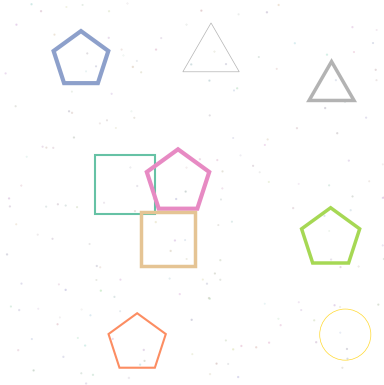[{"shape": "square", "thickness": 1.5, "radius": 0.39, "center": [0.325, 0.521]}, {"shape": "pentagon", "thickness": 1.5, "radius": 0.39, "center": [0.356, 0.108]}, {"shape": "pentagon", "thickness": 3, "radius": 0.37, "center": [0.21, 0.845]}, {"shape": "pentagon", "thickness": 3, "radius": 0.43, "center": [0.462, 0.527]}, {"shape": "pentagon", "thickness": 2.5, "radius": 0.4, "center": [0.859, 0.381]}, {"shape": "circle", "thickness": 0.5, "radius": 0.33, "center": [0.897, 0.131]}, {"shape": "square", "thickness": 2.5, "radius": 0.35, "center": [0.436, 0.379]}, {"shape": "triangle", "thickness": 2.5, "radius": 0.34, "center": [0.861, 0.773]}, {"shape": "triangle", "thickness": 0.5, "radius": 0.42, "center": [0.548, 0.856]}]